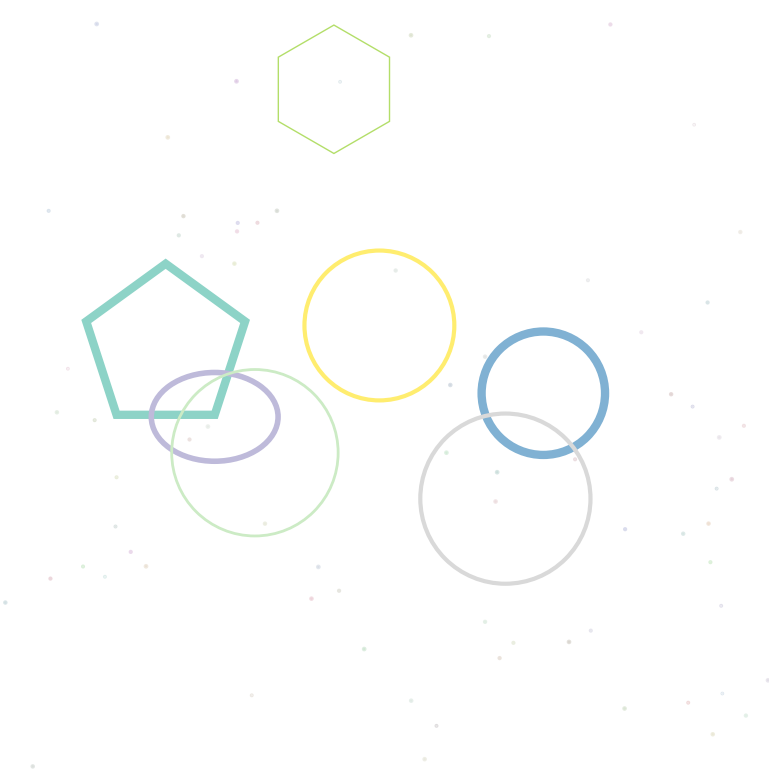[{"shape": "pentagon", "thickness": 3, "radius": 0.54, "center": [0.215, 0.549]}, {"shape": "oval", "thickness": 2, "radius": 0.41, "center": [0.279, 0.459]}, {"shape": "circle", "thickness": 3, "radius": 0.4, "center": [0.706, 0.489]}, {"shape": "hexagon", "thickness": 0.5, "radius": 0.42, "center": [0.434, 0.884]}, {"shape": "circle", "thickness": 1.5, "radius": 0.55, "center": [0.656, 0.352]}, {"shape": "circle", "thickness": 1, "radius": 0.54, "center": [0.331, 0.412]}, {"shape": "circle", "thickness": 1.5, "radius": 0.49, "center": [0.493, 0.577]}]